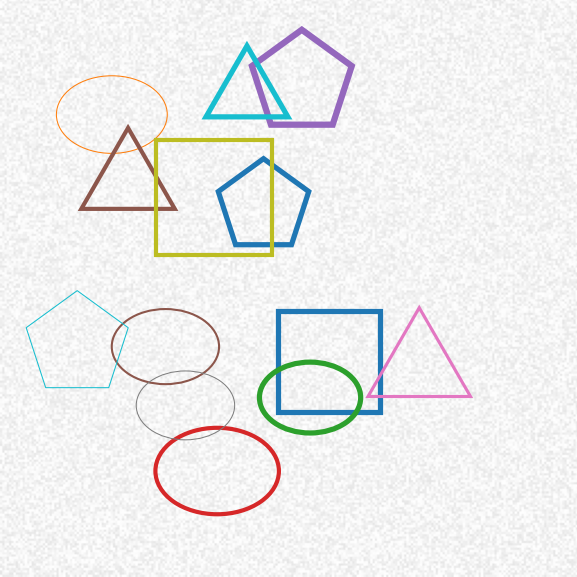[{"shape": "square", "thickness": 2.5, "radius": 0.44, "center": [0.57, 0.373]}, {"shape": "pentagon", "thickness": 2.5, "radius": 0.41, "center": [0.456, 0.642]}, {"shape": "oval", "thickness": 0.5, "radius": 0.48, "center": [0.194, 0.801]}, {"shape": "oval", "thickness": 2.5, "radius": 0.44, "center": [0.537, 0.311]}, {"shape": "oval", "thickness": 2, "radius": 0.53, "center": [0.376, 0.183]}, {"shape": "pentagon", "thickness": 3, "radius": 0.45, "center": [0.523, 0.857]}, {"shape": "oval", "thickness": 1, "radius": 0.46, "center": [0.286, 0.399]}, {"shape": "triangle", "thickness": 2, "radius": 0.47, "center": [0.222, 0.684]}, {"shape": "triangle", "thickness": 1.5, "radius": 0.51, "center": [0.726, 0.364]}, {"shape": "oval", "thickness": 0.5, "radius": 0.43, "center": [0.321, 0.297]}, {"shape": "square", "thickness": 2, "radius": 0.5, "center": [0.37, 0.657]}, {"shape": "triangle", "thickness": 2.5, "radius": 0.41, "center": [0.428, 0.838]}, {"shape": "pentagon", "thickness": 0.5, "radius": 0.46, "center": [0.134, 0.403]}]